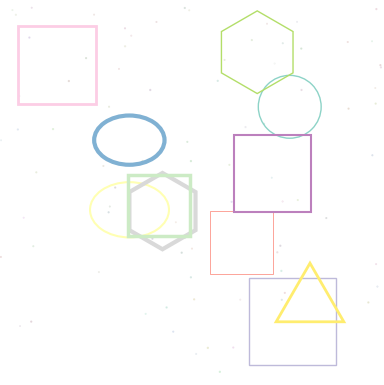[{"shape": "circle", "thickness": 1, "radius": 0.41, "center": [0.753, 0.723]}, {"shape": "oval", "thickness": 1.5, "radius": 0.51, "center": [0.336, 0.455]}, {"shape": "square", "thickness": 1, "radius": 0.57, "center": [0.76, 0.165]}, {"shape": "square", "thickness": 0.5, "radius": 0.41, "center": [0.627, 0.371]}, {"shape": "oval", "thickness": 3, "radius": 0.46, "center": [0.336, 0.636]}, {"shape": "hexagon", "thickness": 1, "radius": 0.54, "center": [0.668, 0.864]}, {"shape": "square", "thickness": 2, "radius": 0.5, "center": [0.147, 0.831]}, {"shape": "hexagon", "thickness": 3, "radius": 0.5, "center": [0.422, 0.452]}, {"shape": "square", "thickness": 1.5, "radius": 0.5, "center": [0.707, 0.549]}, {"shape": "square", "thickness": 2.5, "radius": 0.4, "center": [0.412, 0.466]}, {"shape": "triangle", "thickness": 2, "radius": 0.51, "center": [0.805, 0.215]}]